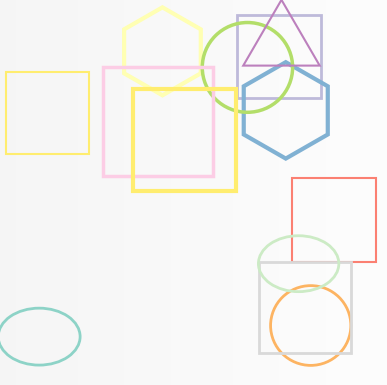[{"shape": "oval", "thickness": 2, "radius": 0.53, "center": [0.101, 0.126]}, {"shape": "hexagon", "thickness": 3, "radius": 0.57, "center": [0.419, 0.867]}, {"shape": "square", "thickness": 2, "radius": 0.54, "center": [0.72, 0.853]}, {"shape": "square", "thickness": 1.5, "radius": 0.54, "center": [0.861, 0.428]}, {"shape": "hexagon", "thickness": 3, "radius": 0.63, "center": [0.737, 0.713]}, {"shape": "circle", "thickness": 2, "radius": 0.52, "center": [0.802, 0.155]}, {"shape": "circle", "thickness": 2.5, "radius": 0.58, "center": [0.639, 0.825]}, {"shape": "square", "thickness": 2.5, "radius": 0.71, "center": [0.408, 0.684]}, {"shape": "square", "thickness": 2, "radius": 0.59, "center": [0.786, 0.202]}, {"shape": "triangle", "thickness": 1.5, "radius": 0.57, "center": [0.726, 0.887]}, {"shape": "oval", "thickness": 2, "radius": 0.52, "center": [0.771, 0.315]}, {"shape": "square", "thickness": 1.5, "radius": 0.54, "center": [0.123, 0.706]}, {"shape": "square", "thickness": 3, "radius": 0.66, "center": [0.477, 0.636]}]